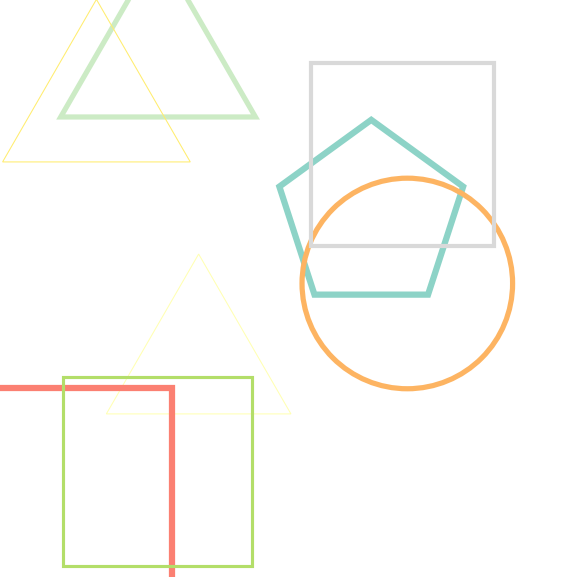[{"shape": "pentagon", "thickness": 3, "radius": 0.84, "center": [0.643, 0.624]}, {"shape": "triangle", "thickness": 0.5, "radius": 0.92, "center": [0.344, 0.375]}, {"shape": "square", "thickness": 3, "radius": 0.87, "center": [0.123, 0.153]}, {"shape": "circle", "thickness": 2.5, "radius": 0.91, "center": [0.705, 0.508]}, {"shape": "square", "thickness": 1.5, "radius": 0.82, "center": [0.272, 0.182]}, {"shape": "square", "thickness": 2, "radius": 0.79, "center": [0.697, 0.731]}, {"shape": "triangle", "thickness": 2.5, "radius": 0.97, "center": [0.274, 0.894]}, {"shape": "triangle", "thickness": 0.5, "radius": 0.94, "center": [0.167, 0.813]}]